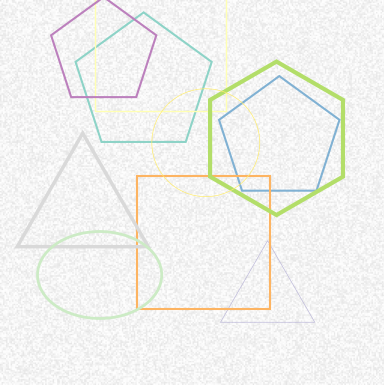[{"shape": "pentagon", "thickness": 1.5, "radius": 0.93, "center": [0.373, 0.782]}, {"shape": "square", "thickness": 1, "radius": 0.85, "center": [0.417, 0.883]}, {"shape": "triangle", "thickness": 0.5, "radius": 0.71, "center": [0.695, 0.234]}, {"shape": "pentagon", "thickness": 1.5, "radius": 0.82, "center": [0.725, 0.638]}, {"shape": "square", "thickness": 1.5, "radius": 0.87, "center": [0.529, 0.371]}, {"shape": "hexagon", "thickness": 3, "radius": 1.0, "center": [0.718, 0.641]}, {"shape": "triangle", "thickness": 2.5, "radius": 0.98, "center": [0.215, 0.458]}, {"shape": "pentagon", "thickness": 1.5, "radius": 0.72, "center": [0.269, 0.864]}, {"shape": "oval", "thickness": 2, "radius": 0.81, "center": [0.259, 0.286]}, {"shape": "circle", "thickness": 0.5, "radius": 0.7, "center": [0.534, 0.629]}]